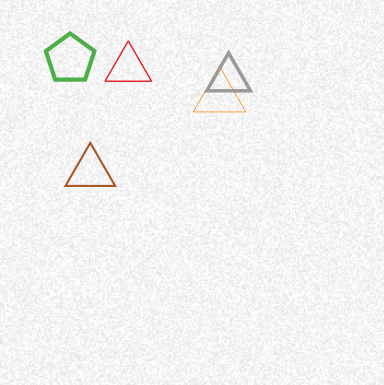[{"shape": "triangle", "thickness": 1, "radius": 0.35, "center": [0.333, 0.824]}, {"shape": "pentagon", "thickness": 3, "radius": 0.33, "center": [0.182, 0.847]}, {"shape": "triangle", "thickness": 0.5, "radius": 0.39, "center": [0.57, 0.749]}, {"shape": "triangle", "thickness": 1.5, "radius": 0.37, "center": [0.235, 0.554]}, {"shape": "triangle", "thickness": 2.5, "radius": 0.33, "center": [0.594, 0.797]}]